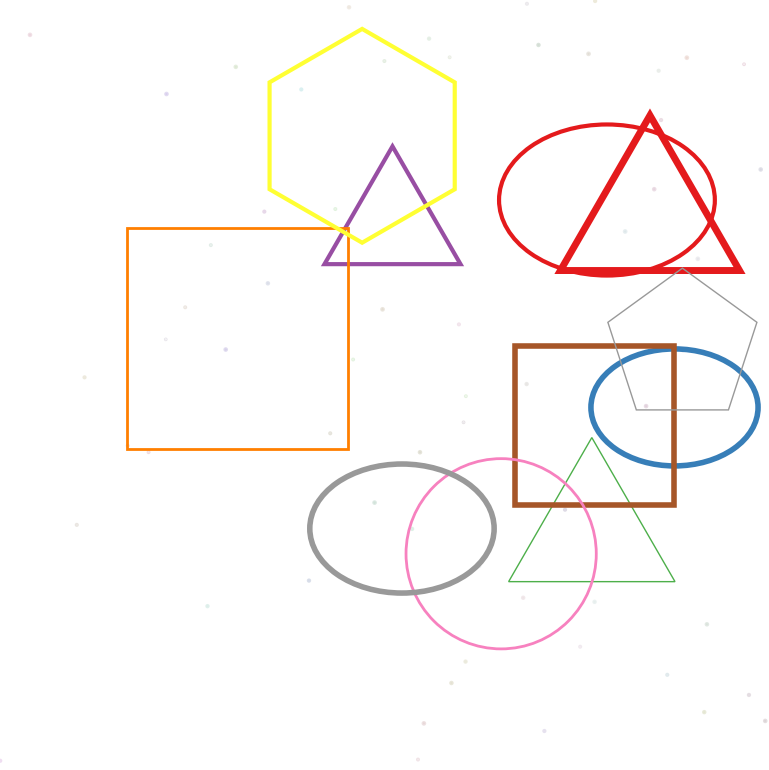[{"shape": "triangle", "thickness": 2.5, "radius": 0.67, "center": [0.844, 0.716]}, {"shape": "oval", "thickness": 1.5, "radius": 0.7, "center": [0.788, 0.74]}, {"shape": "oval", "thickness": 2, "radius": 0.54, "center": [0.876, 0.471]}, {"shape": "triangle", "thickness": 0.5, "radius": 0.62, "center": [0.769, 0.307]}, {"shape": "triangle", "thickness": 1.5, "radius": 0.51, "center": [0.51, 0.708]}, {"shape": "square", "thickness": 1, "radius": 0.72, "center": [0.309, 0.561]}, {"shape": "hexagon", "thickness": 1.5, "radius": 0.69, "center": [0.47, 0.824]}, {"shape": "square", "thickness": 2, "radius": 0.51, "center": [0.772, 0.447]}, {"shape": "circle", "thickness": 1, "radius": 0.62, "center": [0.651, 0.281]}, {"shape": "pentagon", "thickness": 0.5, "radius": 0.51, "center": [0.886, 0.55]}, {"shape": "oval", "thickness": 2, "radius": 0.6, "center": [0.522, 0.314]}]